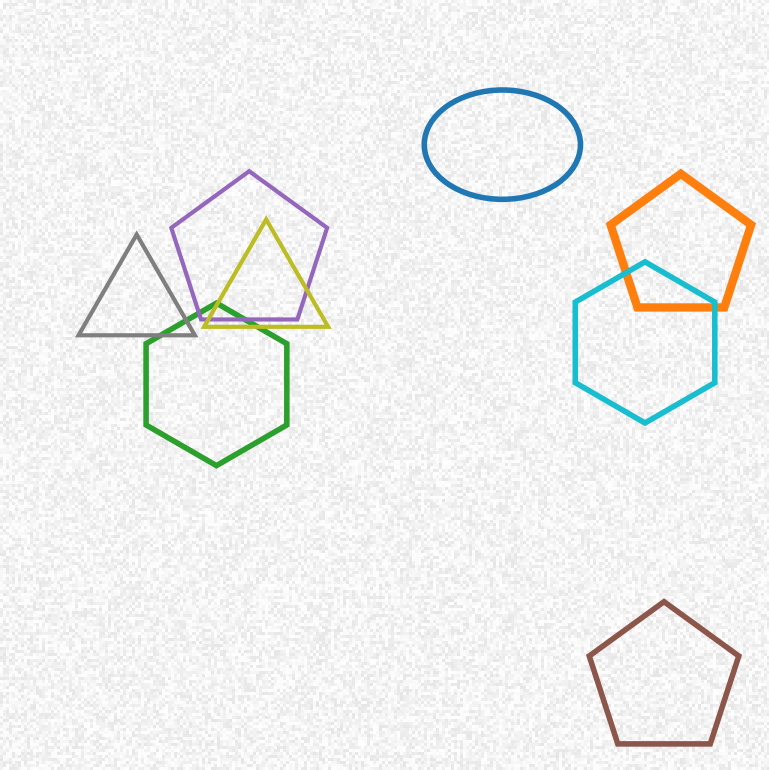[{"shape": "oval", "thickness": 2, "radius": 0.51, "center": [0.652, 0.812]}, {"shape": "pentagon", "thickness": 3, "radius": 0.48, "center": [0.884, 0.678]}, {"shape": "hexagon", "thickness": 2, "radius": 0.53, "center": [0.281, 0.501]}, {"shape": "pentagon", "thickness": 1.5, "radius": 0.53, "center": [0.324, 0.671]}, {"shape": "pentagon", "thickness": 2, "radius": 0.51, "center": [0.862, 0.116]}, {"shape": "triangle", "thickness": 1.5, "radius": 0.44, "center": [0.178, 0.608]}, {"shape": "triangle", "thickness": 1.5, "radius": 0.46, "center": [0.346, 0.622]}, {"shape": "hexagon", "thickness": 2, "radius": 0.52, "center": [0.838, 0.555]}]